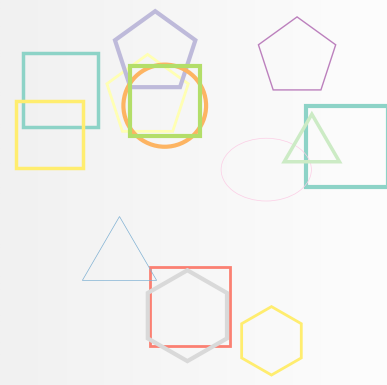[{"shape": "square", "thickness": 2.5, "radius": 0.48, "center": [0.156, 0.766]}, {"shape": "square", "thickness": 3, "radius": 0.53, "center": [0.895, 0.62]}, {"shape": "pentagon", "thickness": 2, "radius": 0.55, "center": [0.381, 0.748]}, {"shape": "pentagon", "thickness": 3, "radius": 0.55, "center": [0.4, 0.862]}, {"shape": "square", "thickness": 2, "radius": 0.52, "center": [0.489, 0.203]}, {"shape": "triangle", "thickness": 0.5, "radius": 0.55, "center": [0.308, 0.327]}, {"shape": "circle", "thickness": 3, "radius": 0.53, "center": [0.425, 0.726]}, {"shape": "square", "thickness": 3, "radius": 0.45, "center": [0.425, 0.737]}, {"shape": "oval", "thickness": 0.5, "radius": 0.58, "center": [0.687, 0.559]}, {"shape": "hexagon", "thickness": 3, "radius": 0.59, "center": [0.484, 0.18]}, {"shape": "pentagon", "thickness": 1, "radius": 0.52, "center": [0.767, 0.851]}, {"shape": "triangle", "thickness": 2.5, "radius": 0.41, "center": [0.805, 0.621]}, {"shape": "square", "thickness": 2.5, "radius": 0.44, "center": [0.128, 0.652]}, {"shape": "hexagon", "thickness": 2, "radius": 0.44, "center": [0.701, 0.115]}]